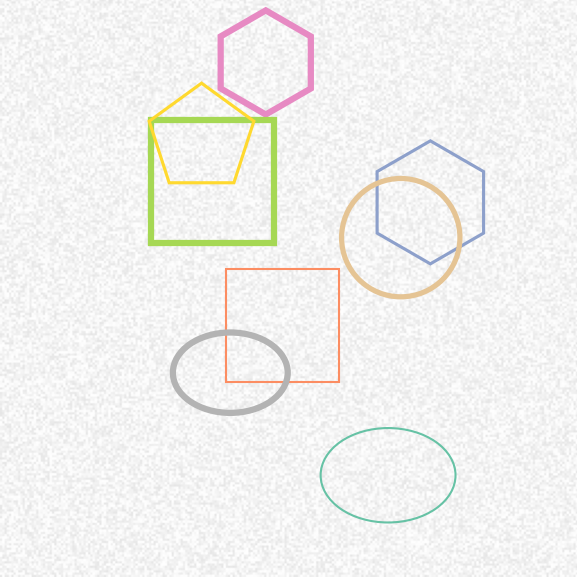[{"shape": "oval", "thickness": 1, "radius": 0.58, "center": [0.672, 0.176]}, {"shape": "square", "thickness": 1, "radius": 0.49, "center": [0.49, 0.435]}, {"shape": "hexagon", "thickness": 1.5, "radius": 0.53, "center": [0.745, 0.649]}, {"shape": "hexagon", "thickness": 3, "radius": 0.45, "center": [0.46, 0.891]}, {"shape": "square", "thickness": 3, "radius": 0.53, "center": [0.368, 0.685]}, {"shape": "pentagon", "thickness": 1.5, "radius": 0.48, "center": [0.349, 0.76]}, {"shape": "circle", "thickness": 2.5, "radius": 0.51, "center": [0.694, 0.588]}, {"shape": "oval", "thickness": 3, "radius": 0.5, "center": [0.399, 0.354]}]